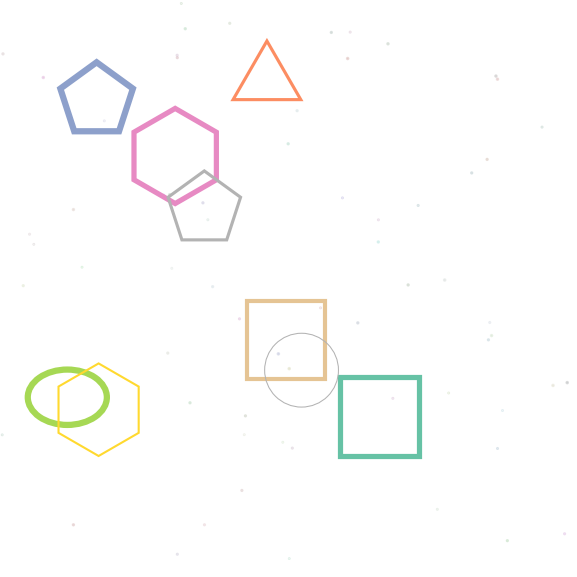[{"shape": "square", "thickness": 2.5, "radius": 0.35, "center": [0.657, 0.278]}, {"shape": "triangle", "thickness": 1.5, "radius": 0.34, "center": [0.462, 0.86]}, {"shape": "pentagon", "thickness": 3, "radius": 0.33, "center": [0.167, 0.825]}, {"shape": "hexagon", "thickness": 2.5, "radius": 0.41, "center": [0.303, 0.729]}, {"shape": "oval", "thickness": 3, "radius": 0.34, "center": [0.117, 0.311]}, {"shape": "hexagon", "thickness": 1, "radius": 0.4, "center": [0.171, 0.29]}, {"shape": "square", "thickness": 2, "radius": 0.34, "center": [0.495, 0.41]}, {"shape": "circle", "thickness": 0.5, "radius": 0.32, "center": [0.522, 0.358]}, {"shape": "pentagon", "thickness": 1.5, "radius": 0.33, "center": [0.354, 0.637]}]